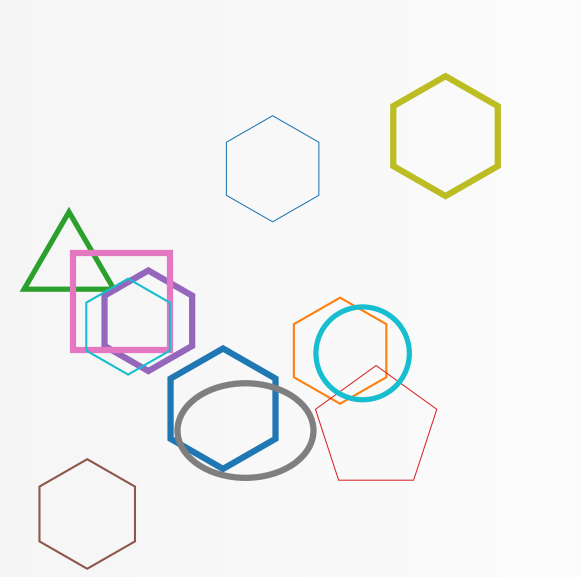[{"shape": "hexagon", "thickness": 0.5, "radius": 0.46, "center": [0.469, 0.707]}, {"shape": "hexagon", "thickness": 3, "radius": 0.52, "center": [0.384, 0.291]}, {"shape": "hexagon", "thickness": 1, "radius": 0.46, "center": [0.585, 0.392]}, {"shape": "triangle", "thickness": 2.5, "radius": 0.45, "center": [0.119, 0.543]}, {"shape": "pentagon", "thickness": 0.5, "radius": 0.55, "center": [0.647, 0.256]}, {"shape": "hexagon", "thickness": 3, "radius": 0.44, "center": [0.255, 0.444]}, {"shape": "hexagon", "thickness": 1, "radius": 0.47, "center": [0.15, 0.109]}, {"shape": "square", "thickness": 3, "radius": 0.42, "center": [0.209, 0.477]}, {"shape": "oval", "thickness": 3, "radius": 0.58, "center": [0.422, 0.254]}, {"shape": "hexagon", "thickness": 3, "radius": 0.52, "center": [0.767, 0.763]}, {"shape": "circle", "thickness": 2.5, "radius": 0.4, "center": [0.624, 0.387]}, {"shape": "hexagon", "thickness": 1, "radius": 0.42, "center": [0.22, 0.434]}]